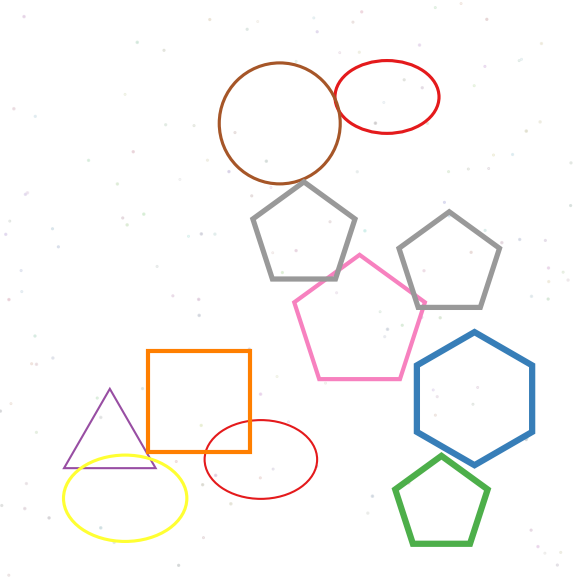[{"shape": "oval", "thickness": 1, "radius": 0.49, "center": [0.452, 0.203]}, {"shape": "oval", "thickness": 1.5, "radius": 0.45, "center": [0.67, 0.831]}, {"shape": "hexagon", "thickness": 3, "radius": 0.58, "center": [0.822, 0.309]}, {"shape": "pentagon", "thickness": 3, "radius": 0.42, "center": [0.764, 0.126]}, {"shape": "triangle", "thickness": 1, "radius": 0.46, "center": [0.19, 0.234]}, {"shape": "square", "thickness": 2, "radius": 0.44, "center": [0.345, 0.304]}, {"shape": "oval", "thickness": 1.5, "radius": 0.53, "center": [0.217, 0.136]}, {"shape": "circle", "thickness": 1.5, "radius": 0.52, "center": [0.484, 0.785]}, {"shape": "pentagon", "thickness": 2, "radius": 0.59, "center": [0.623, 0.439]}, {"shape": "pentagon", "thickness": 2.5, "radius": 0.46, "center": [0.778, 0.541]}, {"shape": "pentagon", "thickness": 2.5, "radius": 0.46, "center": [0.526, 0.591]}]